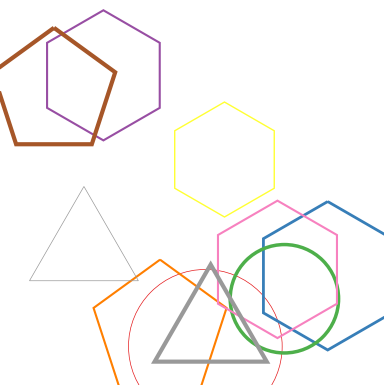[{"shape": "circle", "thickness": 0.5, "radius": 1.0, "center": [0.533, 0.101]}, {"shape": "hexagon", "thickness": 2, "radius": 0.96, "center": [0.851, 0.284]}, {"shape": "circle", "thickness": 2.5, "radius": 0.7, "center": [0.739, 0.224]}, {"shape": "hexagon", "thickness": 1.5, "radius": 0.84, "center": [0.269, 0.804]}, {"shape": "pentagon", "thickness": 1.5, "radius": 0.91, "center": [0.416, 0.144]}, {"shape": "hexagon", "thickness": 1, "radius": 0.75, "center": [0.583, 0.586]}, {"shape": "pentagon", "thickness": 3, "radius": 0.84, "center": [0.14, 0.761]}, {"shape": "hexagon", "thickness": 1.5, "radius": 0.89, "center": [0.721, 0.3]}, {"shape": "triangle", "thickness": 3, "radius": 0.84, "center": [0.547, 0.145]}, {"shape": "triangle", "thickness": 0.5, "radius": 0.82, "center": [0.218, 0.352]}]